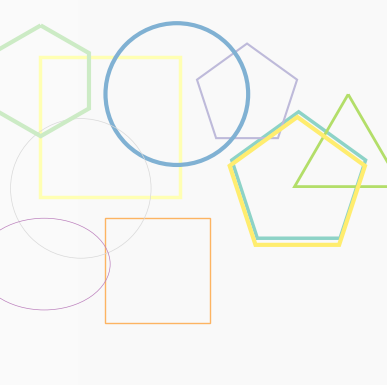[{"shape": "pentagon", "thickness": 2.5, "radius": 0.91, "center": [0.771, 0.528]}, {"shape": "square", "thickness": 2.5, "radius": 0.91, "center": [0.285, 0.67]}, {"shape": "pentagon", "thickness": 1.5, "radius": 0.68, "center": [0.638, 0.751]}, {"shape": "circle", "thickness": 3, "radius": 0.92, "center": [0.456, 0.756]}, {"shape": "square", "thickness": 1, "radius": 0.68, "center": [0.407, 0.297]}, {"shape": "triangle", "thickness": 2, "radius": 0.8, "center": [0.899, 0.595]}, {"shape": "circle", "thickness": 0.5, "radius": 0.91, "center": [0.209, 0.511]}, {"shape": "oval", "thickness": 0.5, "radius": 0.85, "center": [0.114, 0.314]}, {"shape": "hexagon", "thickness": 3, "radius": 0.72, "center": [0.105, 0.79]}, {"shape": "pentagon", "thickness": 3, "radius": 0.92, "center": [0.767, 0.513]}]